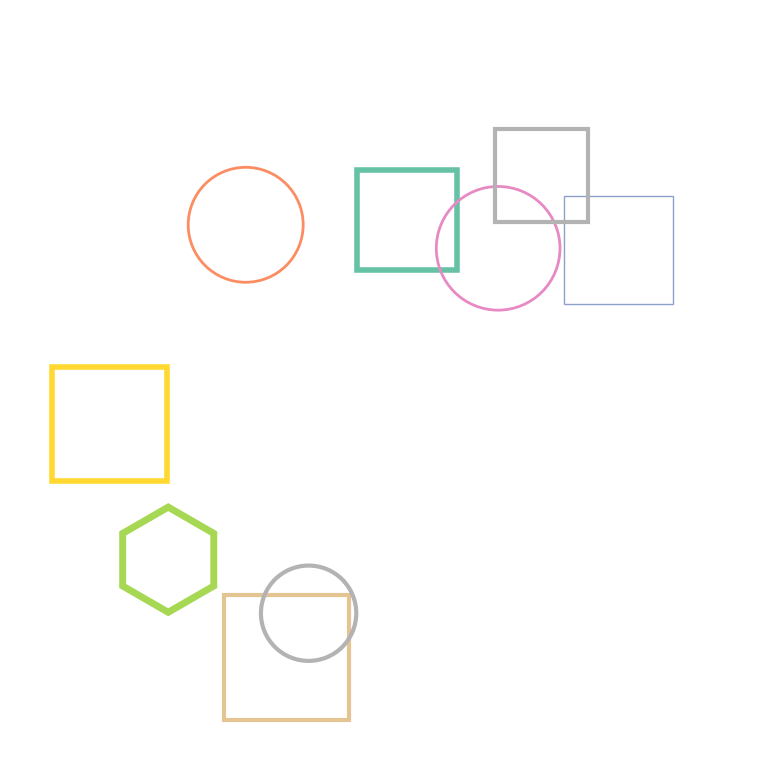[{"shape": "square", "thickness": 2, "radius": 0.33, "center": [0.529, 0.714]}, {"shape": "circle", "thickness": 1, "radius": 0.37, "center": [0.319, 0.708]}, {"shape": "square", "thickness": 0.5, "radius": 0.35, "center": [0.803, 0.675]}, {"shape": "circle", "thickness": 1, "radius": 0.4, "center": [0.647, 0.678]}, {"shape": "hexagon", "thickness": 2.5, "radius": 0.34, "center": [0.218, 0.273]}, {"shape": "square", "thickness": 2, "radius": 0.37, "center": [0.142, 0.45]}, {"shape": "square", "thickness": 1.5, "radius": 0.41, "center": [0.372, 0.146]}, {"shape": "circle", "thickness": 1.5, "radius": 0.31, "center": [0.401, 0.204]}, {"shape": "square", "thickness": 1.5, "radius": 0.3, "center": [0.703, 0.772]}]